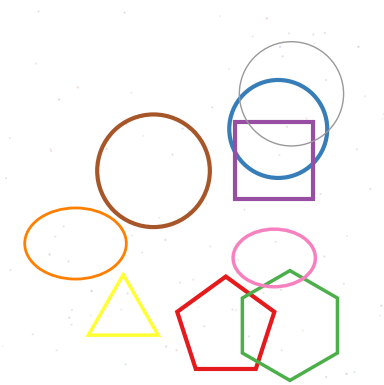[{"shape": "pentagon", "thickness": 3, "radius": 0.66, "center": [0.586, 0.149]}, {"shape": "circle", "thickness": 3, "radius": 0.64, "center": [0.723, 0.665]}, {"shape": "hexagon", "thickness": 2.5, "radius": 0.71, "center": [0.753, 0.154]}, {"shape": "square", "thickness": 3, "radius": 0.5, "center": [0.712, 0.583]}, {"shape": "oval", "thickness": 2, "radius": 0.66, "center": [0.196, 0.368]}, {"shape": "triangle", "thickness": 2.5, "radius": 0.52, "center": [0.32, 0.182]}, {"shape": "circle", "thickness": 3, "radius": 0.73, "center": [0.399, 0.556]}, {"shape": "oval", "thickness": 2.5, "radius": 0.53, "center": [0.712, 0.33]}, {"shape": "circle", "thickness": 1, "radius": 0.68, "center": [0.757, 0.756]}]